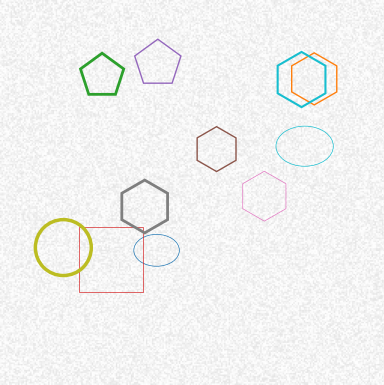[{"shape": "oval", "thickness": 0.5, "radius": 0.3, "center": [0.407, 0.35]}, {"shape": "hexagon", "thickness": 1, "radius": 0.34, "center": [0.816, 0.795]}, {"shape": "pentagon", "thickness": 2, "radius": 0.3, "center": [0.265, 0.803]}, {"shape": "square", "thickness": 0.5, "radius": 0.42, "center": [0.288, 0.327]}, {"shape": "pentagon", "thickness": 1, "radius": 0.32, "center": [0.41, 0.835]}, {"shape": "hexagon", "thickness": 1, "radius": 0.29, "center": [0.563, 0.613]}, {"shape": "hexagon", "thickness": 0.5, "radius": 0.32, "center": [0.687, 0.49]}, {"shape": "hexagon", "thickness": 2, "radius": 0.34, "center": [0.376, 0.464]}, {"shape": "circle", "thickness": 2.5, "radius": 0.36, "center": [0.164, 0.357]}, {"shape": "hexagon", "thickness": 1.5, "radius": 0.36, "center": [0.783, 0.793]}, {"shape": "oval", "thickness": 0.5, "radius": 0.37, "center": [0.791, 0.62]}]